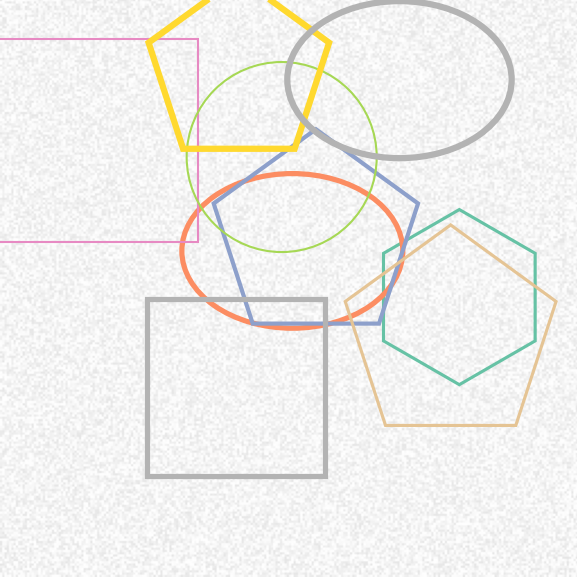[{"shape": "hexagon", "thickness": 1.5, "radius": 0.76, "center": [0.795, 0.485]}, {"shape": "oval", "thickness": 2.5, "radius": 0.96, "center": [0.506, 0.565]}, {"shape": "pentagon", "thickness": 2, "radius": 0.93, "center": [0.547, 0.589]}, {"shape": "square", "thickness": 1, "radius": 0.88, "center": [0.167, 0.755]}, {"shape": "circle", "thickness": 1, "radius": 0.82, "center": [0.488, 0.727]}, {"shape": "pentagon", "thickness": 3, "radius": 0.82, "center": [0.414, 0.874]}, {"shape": "pentagon", "thickness": 1.5, "radius": 0.96, "center": [0.78, 0.418]}, {"shape": "oval", "thickness": 3, "radius": 0.97, "center": [0.692, 0.861]}, {"shape": "square", "thickness": 2.5, "radius": 0.77, "center": [0.409, 0.328]}]